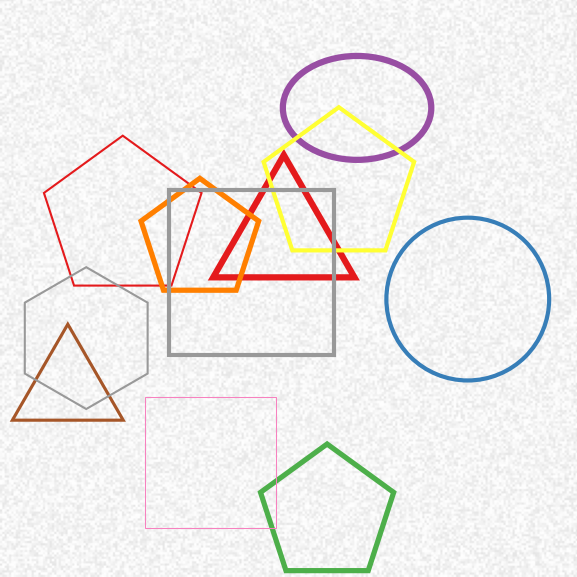[{"shape": "pentagon", "thickness": 1, "radius": 0.72, "center": [0.213, 0.621]}, {"shape": "triangle", "thickness": 3, "radius": 0.71, "center": [0.491, 0.589]}, {"shape": "circle", "thickness": 2, "radius": 0.7, "center": [0.81, 0.481]}, {"shape": "pentagon", "thickness": 2.5, "radius": 0.61, "center": [0.566, 0.109]}, {"shape": "oval", "thickness": 3, "radius": 0.64, "center": [0.618, 0.812]}, {"shape": "pentagon", "thickness": 2.5, "radius": 0.54, "center": [0.346, 0.583]}, {"shape": "pentagon", "thickness": 2, "radius": 0.69, "center": [0.587, 0.676]}, {"shape": "triangle", "thickness": 1.5, "radius": 0.55, "center": [0.117, 0.327]}, {"shape": "square", "thickness": 0.5, "radius": 0.57, "center": [0.365, 0.198]}, {"shape": "hexagon", "thickness": 1, "radius": 0.61, "center": [0.149, 0.414]}, {"shape": "square", "thickness": 2, "radius": 0.71, "center": [0.435, 0.528]}]